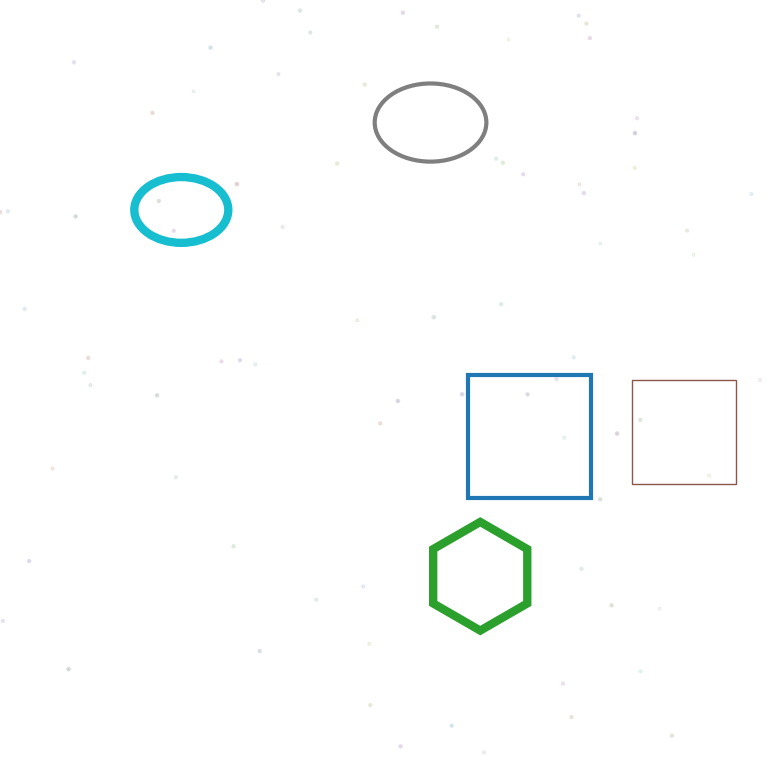[{"shape": "square", "thickness": 1.5, "radius": 0.4, "center": [0.687, 0.433]}, {"shape": "hexagon", "thickness": 3, "radius": 0.35, "center": [0.624, 0.252]}, {"shape": "square", "thickness": 0.5, "radius": 0.34, "center": [0.888, 0.439]}, {"shape": "oval", "thickness": 1.5, "radius": 0.36, "center": [0.559, 0.841]}, {"shape": "oval", "thickness": 3, "radius": 0.31, "center": [0.235, 0.727]}]